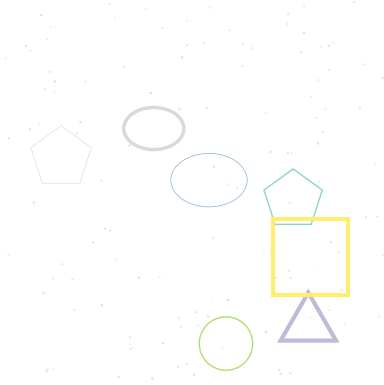[{"shape": "pentagon", "thickness": 1, "radius": 0.4, "center": [0.761, 0.482]}, {"shape": "triangle", "thickness": 3, "radius": 0.42, "center": [0.801, 0.157]}, {"shape": "oval", "thickness": 0.5, "radius": 0.5, "center": [0.543, 0.532]}, {"shape": "circle", "thickness": 1, "radius": 0.35, "center": [0.587, 0.108]}, {"shape": "oval", "thickness": 2.5, "radius": 0.39, "center": [0.399, 0.666]}, {"shape": "pentagon", "thickness": 0.5, "radius": 0.41, "center": [0.159, 0.591]}, {"shape": "square", "thickness": 3, "radius": 0.49, "center": [0.806, 0.333]}]